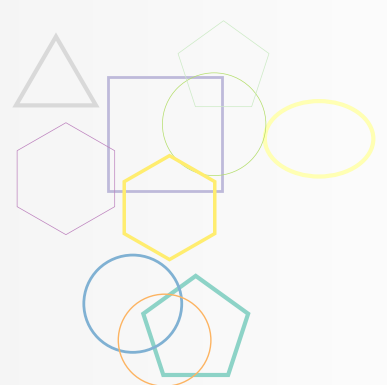[{"shape": "pentagon", "thickness": 3, "radius": 0.71, "center": [0.505, 0.141]}, {"shape": "oval", "thickness": 3, "radius": 0.7, "center": [0.823, 0.639]}, {"shape": "square", "thickness": 2, "radius": 0.73, "center": [0.425, 0.652]}, {"shape": "circle", "thickness": 2, "radius": 0.63, "center": [0.343, 0.211]}, {"shape": "circle", "thickness": 1, "radius": 0.6, "center": [0.425, 0.116]}, {"shape": "circle", "thickness": 0.5, "radius": 0.67, "center": [0.553, 0.677]}, {"shape": "triangle", "thickness": 3, "radius": 0.6, "center": [0.144, 0.786]}, {"shape": "hexagon", "thickness": 0.5, "radius": 0.73, "center": [0.17, 0.536]}, {"shape": "pentagon", "thickness": 0.5, "radius": 0.62, "center": [0.577, 0.823]}, {"shape": "hexagon", "thickness": 2.5, "radius": 0.67, "center": [0.437, 0.461]}]